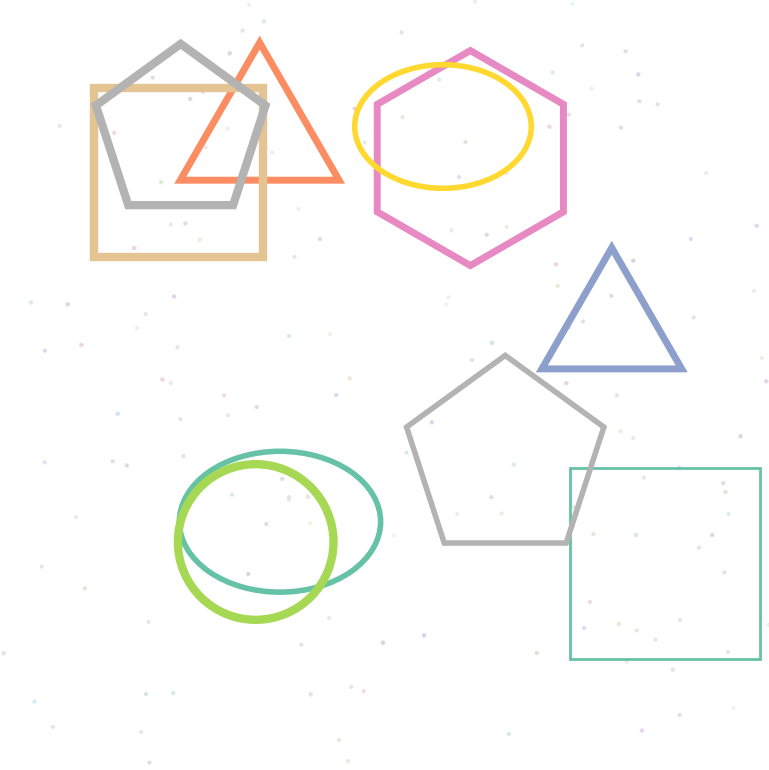[{"shape": "square", "thickness": 1, "radius": 0.62, "center": [0.863, 0.268]}, {"shape": "oval", "thickness": 2, "radius": 0.65, "center": [0.364, 0.322]}, {"shape": "triangle", "thickness": 2.5, "radius": 0.6, "center": [0.337, 0.826]}, {"shape": "triangle", "thickness": 2.5, "radius": 0.52, "center": [0.794, 0.573]}, {"shape": "hexagon", "thickness": 2.5, "radius": 0.7, "center": [0.611, 0.795]}, {"shape": "circle", "thickness": 3, "radius": 0.51, "center": [0.332, 0.296]}, {"shape": "oval", "thickness": 2, "radius": 0.57, "center": [0.575, 0.836]}, {"shape": "square", "thickness": 3, "radius": 0.55, "center": [0.232, 0.776]}, {"shape": "pentagon", "thickness": 2, "radius": 0.67, "center": [0.656, 0.404]}, {"shape": "pentagon", "thickness": 3, "radius": 0.58, "center": [0.235, 0.827]}]